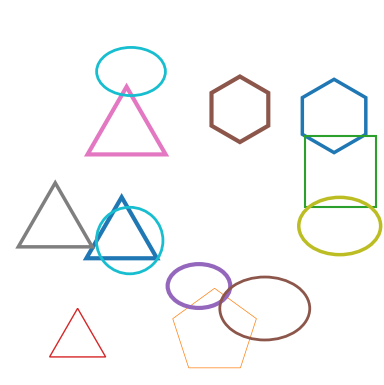[{"shape": "hexagon", "thickness": 2.5, "radius": 0.48, "center": [0.868, 0.699]}, {"shape": "triangle", "thickness": 3, "radius": 0.53, "center": [0.316, 0.382]}, {"shape": "pentagon", "thickness": 0.5, "radius": 0.57, "center": [0.557, 0.137]}, {"shape": "square", "thickness": 1.5, "radius": 0.46, "center": [0.884, 0.553]}, {"shape": "triangle", "thickness": 1, "radius": 0.42, "center": [0.202, 0.115]}, {"shape": "oval", "thickness": 3, "radius": 0.41, "center": [0.517, 0.257]}, {"shape": "hexagon", "thickness": 3, "radius": 0.43, "center": [0.623, 0.716]}, {"shape": "oval", "thickness": 2, "radius": 0.58, "center": [0.688, 0.199]}, {"shape": "triangle", "thickness": 3, "radius": 0.59, "center": [0.329, 0.657]}, {"shape": "triangle", "thickness": 2.5, "radius": 0.55, "center": [0.143, 0.414]}, {"shape": "oval", "thickness": 2.5, "radius": 0.53, "center": [0.882, 0.413]}, {"shape": "circle", "thickness": 2, "radius": 0.43, "center": [0.337, 0.375]}, {"shape": "oval", "thickness": 2, "radius": 0.45, "center": [0.34, 0.814]}]